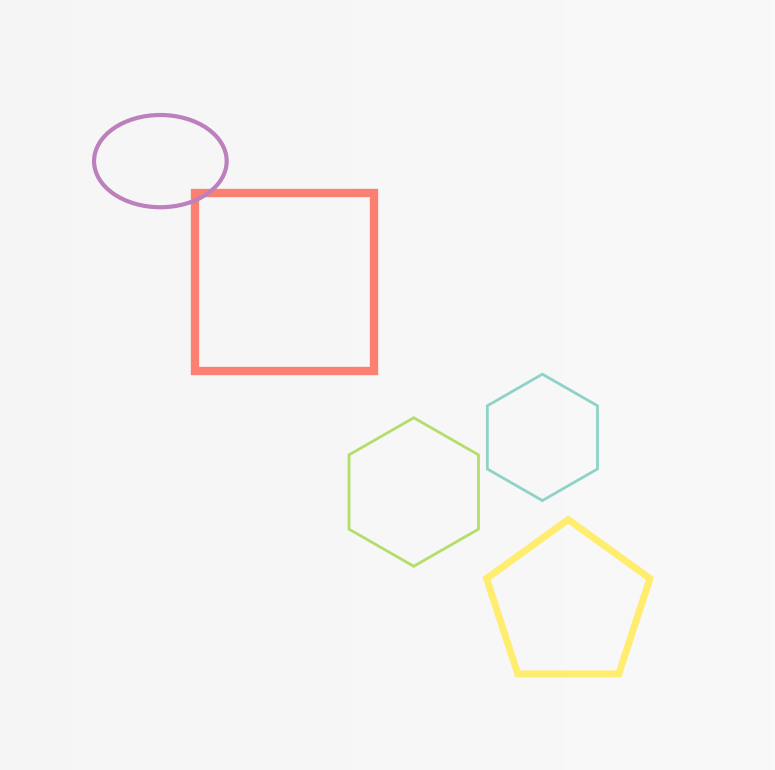[{"shape": "hexagon", "thickness": 1, "radius": 0.41, "center": [0.7, 0.432]}, {"shape": "square", "thickness": 3, "radius": 0.58, "center": [0.367, 0.634]}, {"shape": "hexagon", "thickness": 1, "radius": 0.48, "center": [0.534, 0.361]}, {"shape": "oval", "thickness": 1.5, "radius": 0.43, "center": [0.207, 0.791]}, {"shape": "pentagon", "thickness": 2.5, "radius": 0.55, "center": [0.733, 0.214]}]